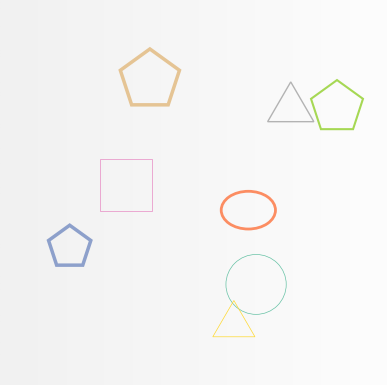[{"shape": "circle", "thickness": 0.5, "radius": 0.39, "center": [0.661, 0.261]}, {"shape": "oval", "thickness": 2, "radius": 0.35, "center": [0.641, 0.454]}, {"shape": "pentagon", "thickness": 2.5, "radius": 0.29, "center": [0.18, 0.358]}, {"shape": "square", "thickness": 0.5, "radius": 0.34, "center": [0.325, 0.519]}, {"shape": "pentagon", "thickness": 1.5, "radius": 0.35, "center": [0.87, 0.722]}, {"shape": "triangle", "thickness": 0.5, "radius": 0.31, "center": [0.604, 0.157]}, {"shape": "pentagon", "thickness": 2.5, "radius": 0.4, "center": [0.387, 0.793]}, {"shape": "triangle", "thickness": 1, "radius": 0.34, "center": [0.75, 0.718]}]